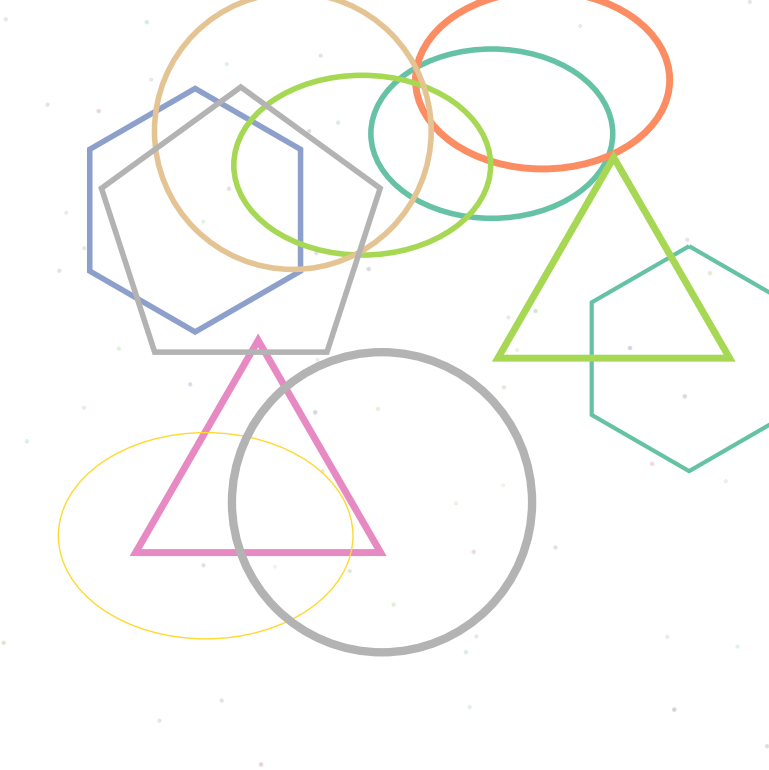[{"shape": "oval", "thickness": 2, "radius": 0.79, "center": [0.639, 0.826]}, {"shape": "hexagon", "thickness": 1.5, "radius": 0.73, "center": [0.895, 0.534]}, {"shape": "oval", "thickness": 2.5, "radius": 0.83, "center": [0.705, 0.896]}, {"shape": "hexagon", "thickness": 2, "radius": 0.79, "center": [0.253, 0.727]}, {"shape": "triangle", "thickness": 2.5, "radius": 0.92, "center": [0.335, 0.374]}, {"shape": "oval", "thickness": 2, "radius": 0.83, "center": [0.47, 0.785]}, {"shape": "triangle", "thickness": 2.5, "radius": 0.87, "center": [0.797, 0.622]}, {"shape": "oval", "thickness": 0.5, "radius": 0.96, "center": [0.267, 0.304]}, {"shape": "circle", "thickness": 2, "radius": 0.9, "center": [0.38, 0.83]}, {"shape": "circle", "thickness": 3, "radius": 0.97, "center": [0.496, 0.348]}, {"shape": "pentagon", "thickness": 2, "radius": 0.95, "center": [0.313, 0.697]}]